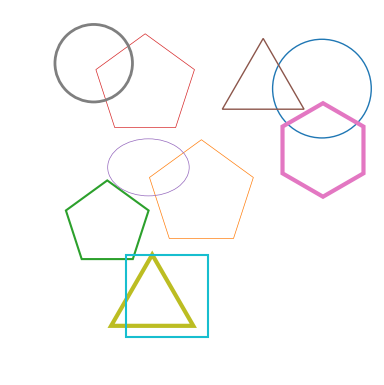[{"shape": "circle", "thickness": 1, "radius": 0.64, "center": [0.836, 0.77]}, {"shape": "pentagon", "thickness": 0.5, "radius": 0.71, "center": [0.523, 0.495]}, {"shape": "pentagon", "thickness": 1.5, "radius": 0.56, "center": [0.279, 0.418]}, {"shape": "pentagon", "thickness": 0.5, "radius": 0.67, "center": [0.377, 0.778]}, {"shape": "oval", "thickness": 0.5, "radius": 0.53, "center": [0.386, 0.565]}, {"shape": "triangle", "thickness": 1, "radius": 0.61, "center": [0.684, 0.778]}, {"shape": "hexagon", "thickness": 3, "radius": 0.61, "center": [0.839, 0.611]}, {"shape": "circle", "thickness": 2, "radius": 0.5, "center": [0.243, 0.836]}, {"shape": "triangle", "thickness": 3, "radius": 0.62, "center": [0.395, 0.215]}, {"shape": "square", "thickness": 1.5, "radius": 0.53, "center": [0.433, 0.23]}]